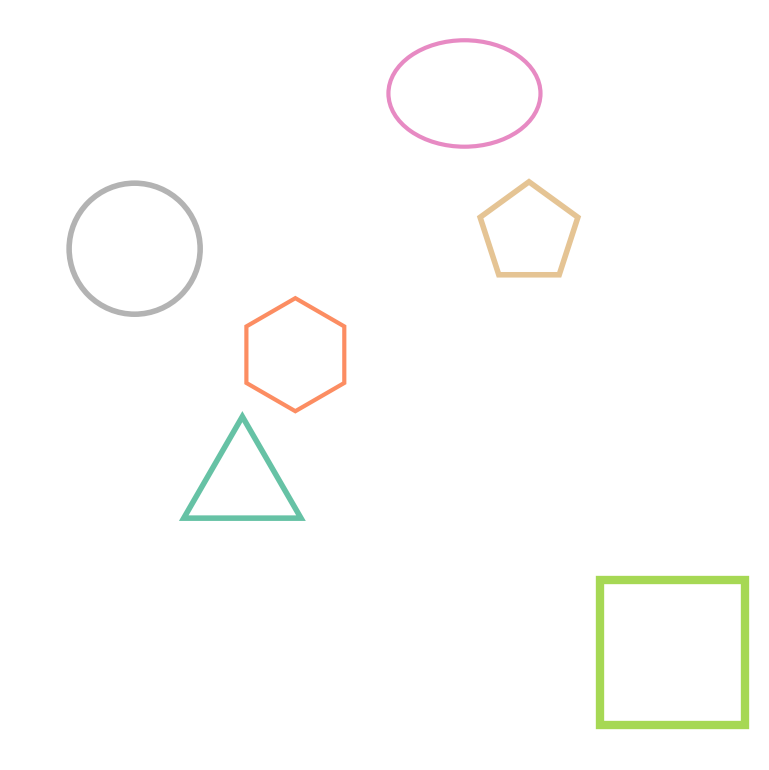[{"shape": "triangle", "thickness": 2, "radius": 0.44, "center": [0.315, 0.371]}, {"shape": "hexagon", "thickness": 1.5, "radius": 0.37, "center": [0.384, 0.539]}, {"shape": "oval", "thickness": 1.5, "radius": 0.49, "center": [0.603, 0.879]}, {"shape": "square", "thickness": 3, "radius": 0.47, "center": [0.873, 0.153]}, {"shape": "pentagon", "thickness": 2, "radius": 0.33, "center": [0.687, 0.697]}, {"shape": "circle", "thickness": 2, "radius": 0.43, "center": [0.175, 0.677]}]